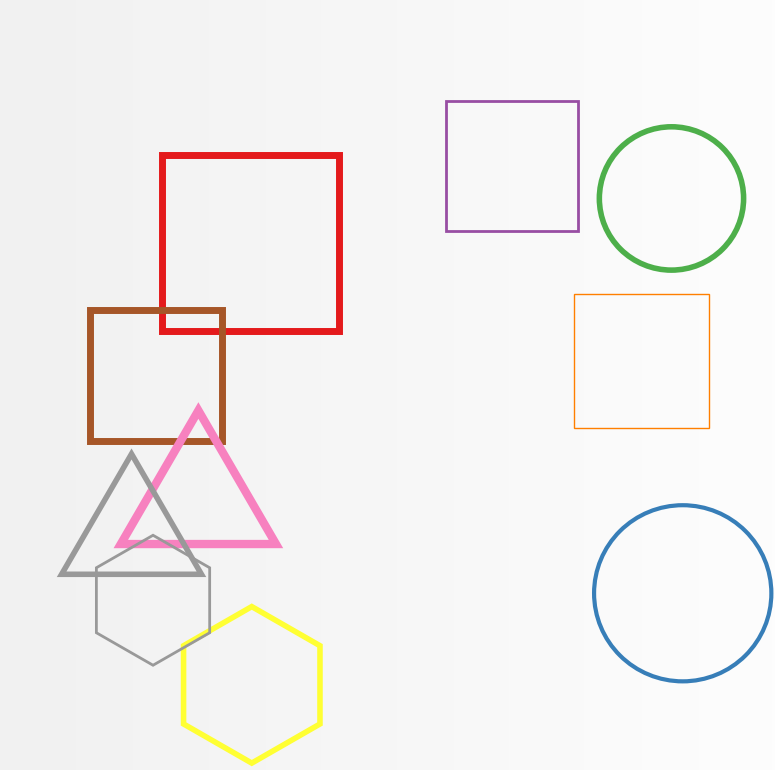[{"shape": "square", "thickness": 2.5, "radius": 0.57, "center": [0.323, 0.684]}, {"shape": "circle", "thickness": 1.5, "radius": 0.57, "center": [0.881, 0.23]}, {"shape": "circle", "thickness": 2, "radius": 0.47, "center": [0.866, 0.742]}, {"shape": "square", "thickness": 1, "radius": 0.42, "center": [0.661, 0.785]}, {"shape": "square", "thickness": 0.5, "radius": 0.44, "center": [0.828, 0.531]}, {"shape": "hexagon", "thickness": 2, "radius": 0.51, "center": [0.325, 0.111]}, {"shape": "square", "thickness": 2.5, "radius": 0.42, "center": [0.201, 0.513]}, {"shape": "triangle", "thickness": 3, "radius": 0.58, "center": [0.256, 0.351]}, {"shape": "hexagon", "thickness": 1, "radius": 0.42, "center": [0.197, 0.22]}, {"shape": "triangle", "thickness": 2, "radius": 0.52, "center": [0.17, 0.306]}]